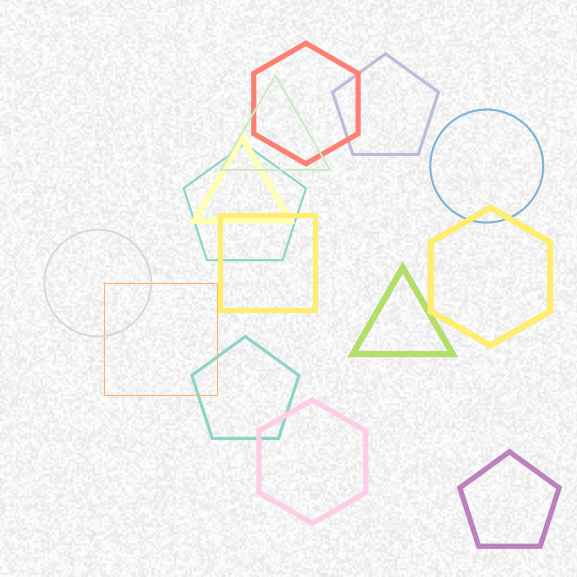[{"shape": "pentagon", "thickness": 1.5, "radius": 0.49, "center": [0.425, 0.319]}, {"shape": "pentagon", "thickness": 1, "radius": 0.56, "center": [0.424, 0.639]}, {"shape": "triangle", "thickness": 3, "radius": 0.48, "center": [0.42, 0.665]}, {"shape": "pentagon", "thickness": 1.5, "radius": 0.48, "center": [0.668, 0.81]}, {"shape": "hexagon", "thickness": 2.5, "radius": 0.52, "center": [0.53, 0.82]}, {"shape": "circle", "thickness": 1, "radius": 0.49, "center": [0.843, 0.712]}, {"shape": "square", "thickness": 0.5, "radius": 0.49, "center": [0.278, 0.412]}, {"shape": "triangle", "thickness": 3, "radius": 0.5, "center": [0.697, 0.436]}, {"shape": "hexagon", "thickness": 2.5, "radius": 0.53, "center": [0.541, 0.2]}, {"shape": "circle", "thickness": 1, "radius": 0.46, "center": [0.169, 0.509]}, {"shape": "pentagon", "thickness": 2.5, "radius": 0.45, "center": [0.882, 0.126]}, {"shape": "triangle", "thickness": 1, "radius": 0.55, "center": [0.477, 0.759]}, {"shape": "square", "thickness": 2.5, "radius": 0.41, "center": [0.463, 0.545]}, {"shape": "hexagon", "thickness": 3, "radius": 0.6, "center": [0.849, 0.52]}]